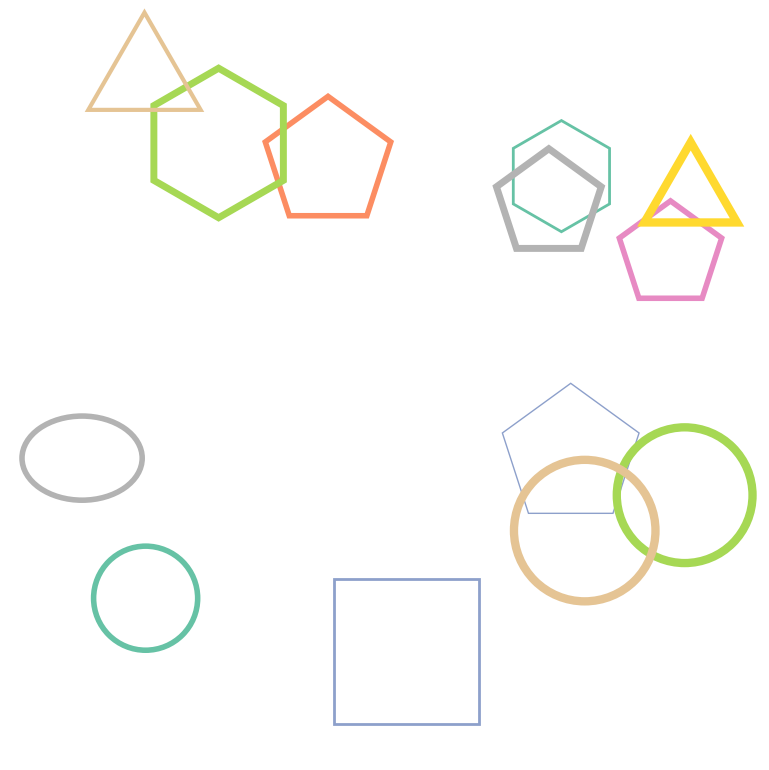[{"shape": "hexagon", "thickness": 1, "radius": 0.36, "center": [0.729, 0.771]}, {"shape": "circle", "thickness": 2, "radius": 0.34, "center": [0.189, 0.223]}, {"shape": "pentagon", "thickness": 2, "radius": 0.43, "center": [0.426, 0.789]}, {"shape": "square", "thickness": 1, "radius": 0.47, "center": [0.528, 0.154]}, {"shape": "pentagon", "thickness": 0.5, "radius": 0.47, "center": [0.741, 0.409]}, {"shape": "pentagon", "thickness": 2, "radius": 0.35, "center": [0.871, 0.669]}, {"shape": "hexagon", "thickness": 2.5, "radius": 0.49, "center": [0.284, 0.814]}, {"shape": "circle", "thickness": 3, "radius": 0.44, "center": [0.889, 0.357]}, {"shape": "triangle", "thickness": 3, "radius": 0.35, "center": [0.897, 0.746]}, {"shape": "circle", "thickness": 3, "radius": 0.46, "center": [0.759, 0.311]}, {"shape": "triangle", "thickness": 1.5, "radius": 0.42, "center": [0.188, 0.899]}, {"shape": "oval", "thickness": 2, "radius": 0.39, "center": [0.107, 0.405]}, {"shape": "pentagon", "thickness": 2.5, "radius": 0.36, "center": [0.713, 0.735]}]